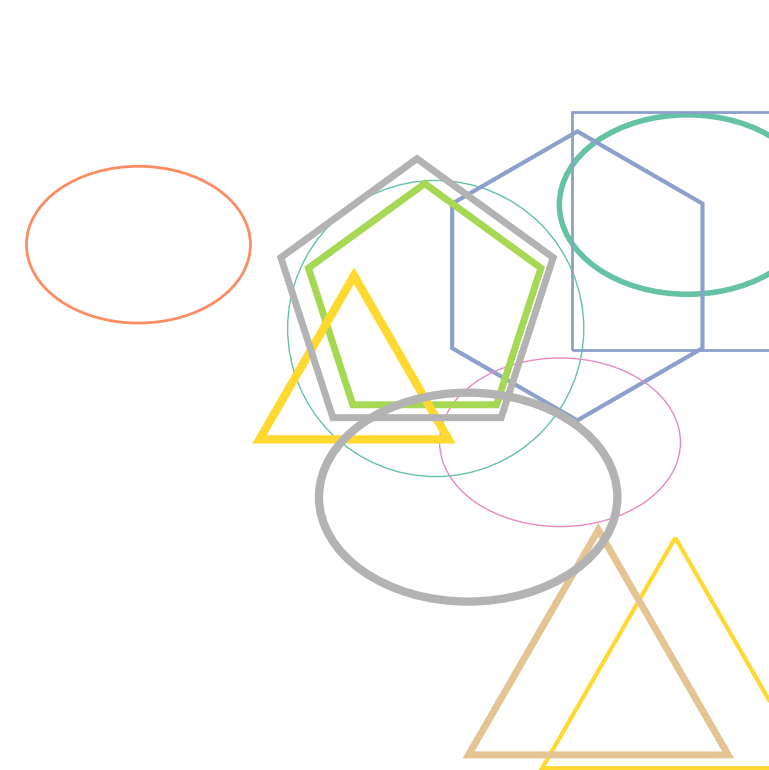[{"shape": "oval", "thickness": 2, "radius": 0.83, "center": [0.893, 0.734]}, {"shape": "circle", "thickness": 0.5, "radius": 0.96, "center": [0.566, 0.573]}, {"shape": "oval", "thickness": 1, "radius": 0.73, "center": [0.18, 0.682]}, {"shape": "square", "thickness": 1, "radius": 0.77, "center": [0.898, 0.7]}, {"shape": "hexagon", "thickness": 1.5, "radius": 0.94, "center": [0.75, 0.642]}, {"shape": "oval", "thickness": 0.5, "radius": 0.78, "center": [0.727, 0.426]}, {"shape": "pentagon", "thickness": 2.5, "radius": 0.79, "center": [0.552, 0.603]}, {"shape": "triangle", "thickness": 1.5, "radius": 1.0, "center": [0.877, 0.102]}, {"shape": "triangle", "thickness": 3, "radius": 0.71, "center": [0.46, 0.5]}, {"shape": "triangle", "thickness": 2.5, "radius": 0.97, "center": [0.777, 0.117]}, {"shape": "pentagon", "thickness": 2.5, "radius": 0.93, "center": [0.542, 0.608]}, {"shape": "oval", "thickness": 3, "radius": 0.97, "center": [0.608, 0.354]}]